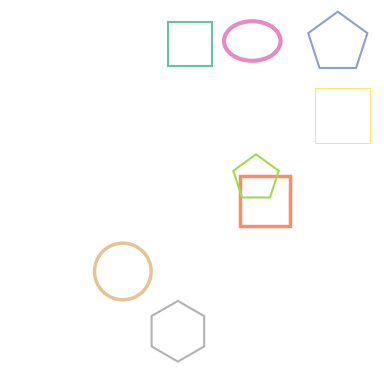[{"shape": "square", "thickness": 1.5, "radius": 0.29, "center": [0.493, 0.887]}, {"shape": "square", "thickness": 2.5, "radius": 0.32, "center": [0.689, 0.479]}, {"shape": "pentagon", "thickness": 1.5, "radius": 0.4, "center": [0.877, 0.889]}, {"shape": "oval", "thickness": 3, "radius": 0.37, "center": [0.655, 0.894]}, {"shape": "pentagon", "thickness": 1.5, "radius": 0.31, "center": [0.665, 0.537]}, {"shape": "square", "thickness": 0.5, "radius": 0.36, "center": [0.889, 0.7]}, {"shape": "circle", "thickness": 2.5, "radius": 0.37, "center": [0.319, 0.295]}, {"shape": "hexagon", "thickness": 1.5, "radius": 0.39, "center": [0.462, 0.14]}]